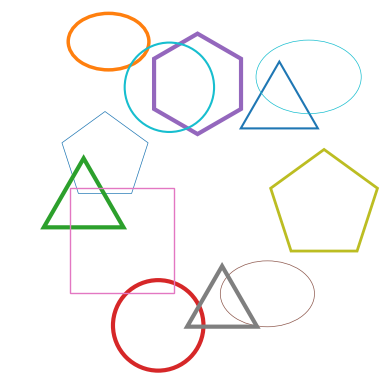[{"shape": "pentagon", "thickness": 0.5, "radius": 0.59, "center": [0.273, 0.593]}, {"shape": "triangle", "thickness": 1.5, "radius": 0.58, "center": [0.726, 0.724]}, {"shape": "oval", "thickness": 2.5, "radius": 0.52, "center": [0.282, 0.892]}, {"shape": "triangle", "thickness": 3, "radius": 0.6, "center": [0.217, 0.469]}, {"shape": "circle", "thickness": 3, "radius": 0.59, "center": [0.411, 0.155]}, {"shape": "hexagon", "thickness": 3, "radius": 0.65, "center": [0.513, 0.782]}, {"shape": "oval", "thickness": 0.5, "radius": 0.61, "center": [0.695, 0.237]}, {"shape": "square", "thickness": 1, "radius": 0.68, "center": [0.317, 0.375]}, {"shape": "triangle", "thickness": 3, "radius": 0.52, "center": [0.577, 0.204]}, {"shape": "pentagon", "thickness": 2, "radius": 0.73, "center": [0.842, 0.466]}, {"shape": "oval", "thickness": 0.5, "radius": 0.68, "center": [0.802, 0.8]}, {"shape": "circle", "thickness": 1.5, "radius": 0.58, "center": [0.44, 0.773]}]